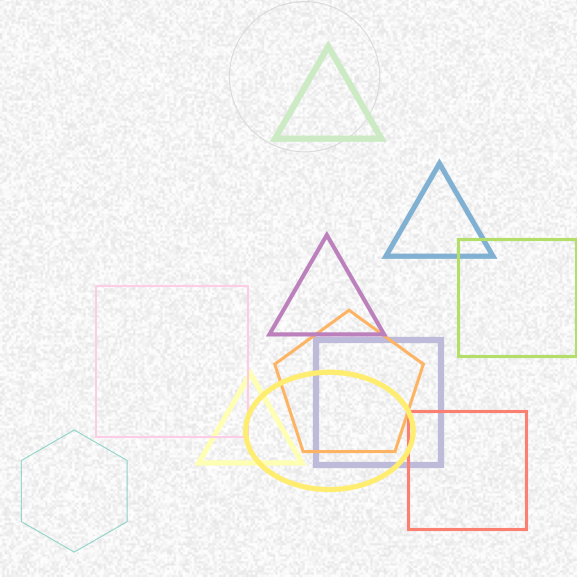[{"shape": "hexagon", "thickness": 0.5, "radius": 0.53, "center": [0.129, 0.149]}, {"shape": "triangle", "thickness": 2.5, "radius": 0.52, "center": [0.433, 0.249]}, {"shape": "square", "thickness": 3, "radius": 0.54, "center": [0.656, 0.302]}, {"shape": "square", "thickness": 1.5, "radius": 0.51, "center": [0.809, 0.186]}, {"shape": "triangle", "thickness": 2.5, "radius": 0.54, "center": [0.761, 0.609]}, {"shape": "pentagon", "thickness": 1.5, "radius": 0.68, "center": [0.604, 0.327]}, {"shape": "square", "thickness": 1.5, "radius": 0.51, "center": [0.895, 0.484]}, {"shape": "square", "thickness": 1, "radius": 0.66, "center": [0.297, 0.373]}, {"shape": "circle", "thickness": 0.5, "radius": 0.65, "center": [0.527, 0.866]}, {"shape": "triangle", "thickness": 2, "radius": 0.57, "center": [0.566, 0.477]}, {"shape": "triangle", "thickness": 3, "radius": 0.53, "center": [0.568, 0.812]}, {"shape": "oval", "thickness": 2.5, "radius": 0.73, "center": [0.57, 0.253]}]